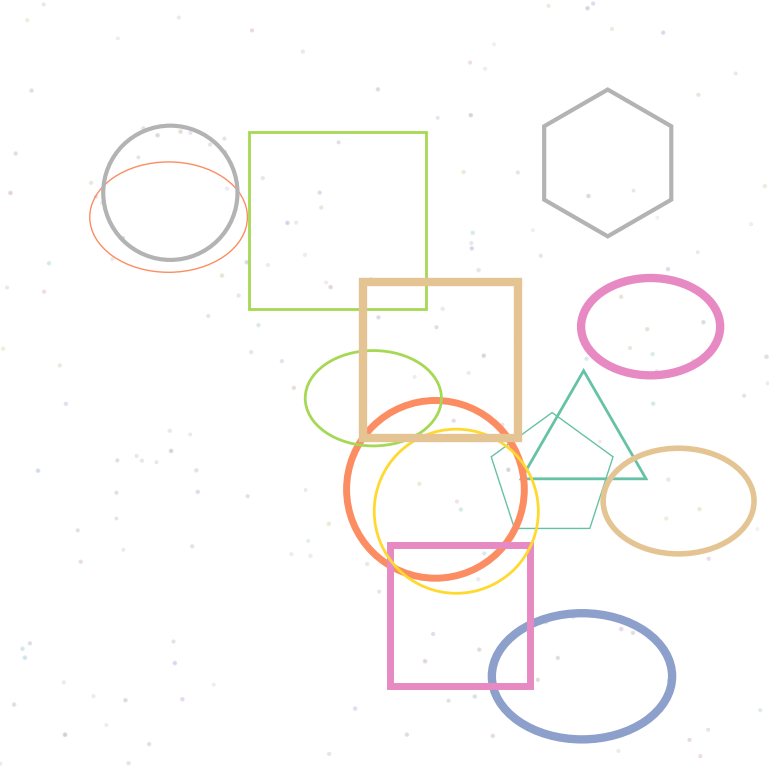[{"shape": "pentagon", "thickness": 0.5, "radius": 0.42, "center": [0.717, 0.381]}, {"shape": "triangle", "thickness": 1, "radius": 0.47, "center": [0.758, 0.425]}, {"shape": "circle", "thickness": 2.5, "radius": 0.58, "center": [0.566, 0.364]}, {"shape": "oval", "thickness": 0.5, "radius": 0.51, "center": [0.219, 0.718]}, {"shape": "oval", "thickness": 3, "radius": 0.59, "center": [0.756, 0.122]}, {"shape": "oval", "thickness": 3, "radius": 0.45, "center": [0.845, 0.576]}, {"shape": "square", "thickness": 2.5, "radius": 0.46, "center": [0.598, 0.201]}, {"shape": "square", "thickness": 1, "radius": 0.57, "center": [0.439, 0.713]}, {"shape": "oval", "thickness": 1, "radius": 0.44, "center": [0.485, 0.483]}, {"shape": "circle", "thickness": 1, "radius": 0.53, "center": [0.593, 0.336]}, {"shape": "oval", "thickness": 2, "radius": 0.49, "center": [0.881, 0.349]}, {"shape": "square", "thickness": 3, "radius": 0.5, "center": [0.572, 0.532]}, {"shape": "circle", "thickness": 1.5, "radius": 0.44, "center": [0.221, 0.75]}, {"shape": "hexagon", "thickness": 1.5, "radius": 0.48, "center": [0.789, 0.788]}]